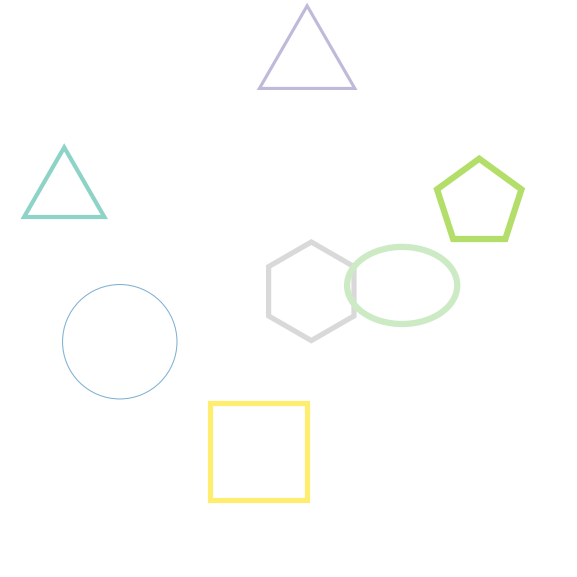[{"shape": "triangle", "thickness": 2, "radius": 0.4, "center": [0.111, 0.664]}, {"shape": "triangle", "thickness": 1.5, "radius": 0.48, "center": [0.532, 0.894]}, {"shape": "circle", "thickness": 0.5, "radius": 0.5, "center": [0.207, 0.407]}, {"shape": "pentagon", "thickness": 3, "radius": 0.38, "center": [0.83, 0.647]}, {"shape": "hexagon", "thickness": 2.5, "radius": 0.43, "center": [0.539, 0.495]}, {"shape": "oval", "thickness": 3, "radius": 0.48, "center": [0.696, 0.505]}, {"shape": "square", "thickness": 2.5, "radius": 0.42, "center": [0.448, 0.217]}]